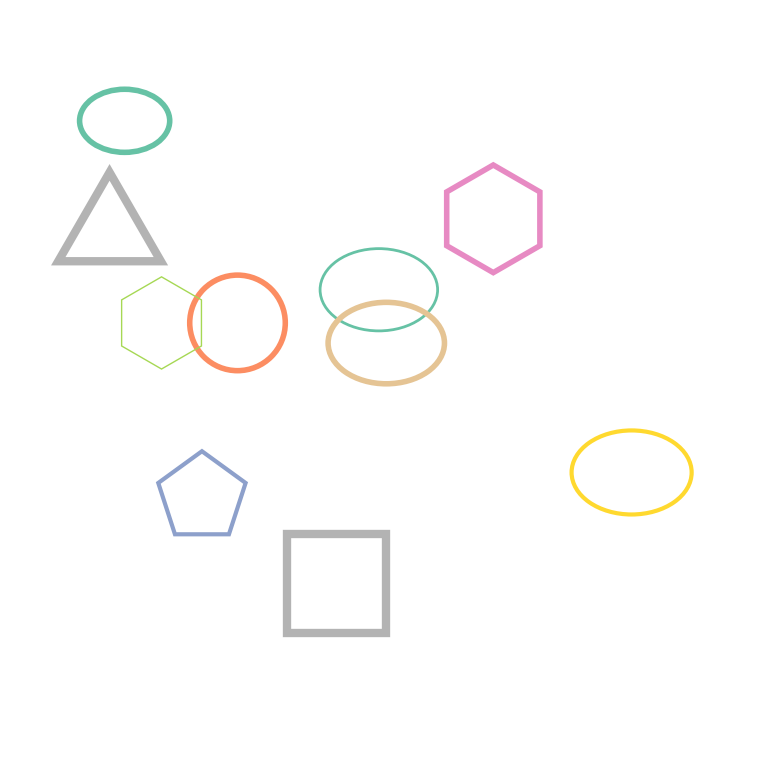[{"shape": "oval", "thickness": 2, "radius": 0.29, "center": [0.162, 0.843]}, {"shape": "oval", "thickness": 1, "radius": 0.38, "center": [0.492, 0.624]}, {"shape": "circle", "thickness": 2, "radius": 0.31, "center": [0.308, 0.581]}, {"shape": "pentagon", "thickness": 1.5, "radius": 0.3, "center": [0.262, 0.354]}, {"shape": "hexagon", "thickness": 2, "radius": 0.35, "center": [0.641, 0.716]}, {"shape": "hexagon", "thickness": 0.5, "radius": 0.3, "center": [0.21, 0.581]}, {"shape": "oval", "thickness": 1.5, "radius": 0.39, "center": [0.82, 0.386]}, {"shape": "oval", "thickness": 2, "radius": 0.38, "center": [0.502, 0.554]}, {"shape": "triangle", "thickness": 3, "radius": 0.38, "center": [0.142, 0.699]}, {"shape": "square", "thickness": 3, "radius": 0.32, "center": [0.437, 0.242]}]